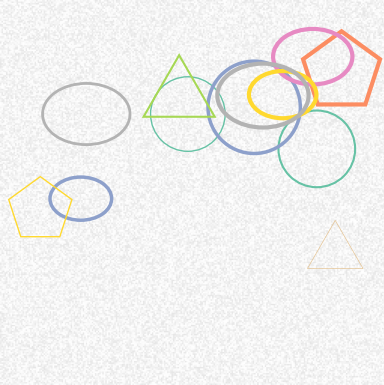[{"shape": "circle", "thickness": 1, "radius": 0.48, "center": [0.488, 0.704]}, {"shape": "circle", "thickness": 1.5, "radius": 0.5, "center": [0.823, 0.613]}, {"shape": "pentagon", "thickness": 3, "radius": 0.53, "center": [0.887, 0.814]}, {"shape": "circle", "thickness": 2.5, "radius": 0.6, "center": [0.66, 0.721]}, {"shape": "oval", "thickness": 2.5, "radius": 0.4, "center": [0.21, 0.484]}, {"shape": "oval", "thickness": 3, "radius": 0.51, "center": [0.812, 0.853]}, {"shape": "triangle", "thickness": 1.5, "radius": 0.53, "center": [0.465, 0.75]}, {"shape": "pentagon", "thickness": 1, "radius": 0.43, "center": [0.105, 0.455]}, {"shape": "oval", "thickness": 3, "radius": 0.44, "center": [0.734, 0.754]}, {"shape": "triangle", "thickness": 0.5, "radius": 0.42, "center": [0.871, 0.344]}, {"shape": "oval", "thickness": 2, "radius": 0.57, "center": [0.224, 0.704]}, {"shape": "oval", "thickness": 3, "radius": 0.59, "center": [0.683, 0.752]}]